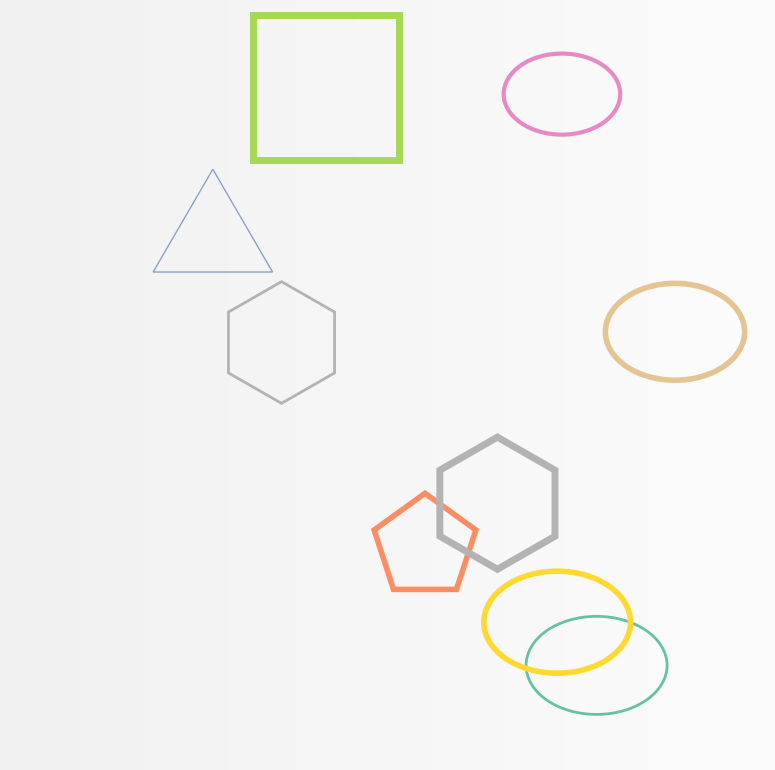[{"shape": "oval", "thickness": 1, "radius": 0.45, "center": [0.77, 0.136]}, {"shape": "pentagon", "thickness": 2, "radius": 0.35, "center": [0.548, 0.29]}, {"shape": "triangle", "thickness": 0.5, "radius": 0.44, "center": [0.275, 0.691]}, {"shape": "oval", "thickness": 1.5, "radius": 0.38, "center": [0.725, 0.878]}, {"shape": "square", "thickness": 2.5, "radius": 0.47, "center": [0.421, 0.887]}, {"shape": "oval", "thickness": 2, "radius": 0.47, "center": [0.719, 0.192]}, {"shape": "oval", "thickness": 2, "radius": 0.45, "center": [0.871, 0.569]}, {"shape": "hexagon", "thickness": 1, "radius": 0.4, "center": [0.363, 0.555]}, {"shape": "hexagon", "thickness": 2.5, "radius": 0.43, "center": [0.642, 0.346]}]